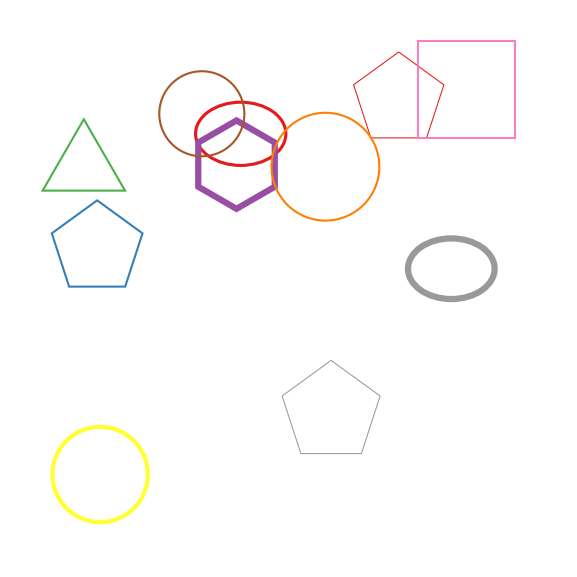[{"shape": "pentagon", "thickness": 0.5, "radius": 0.41, "center": [0.69, 0.827]}, {"shape": "oval", "thickness": 1.5, "radius": 0.39, "center": [0.417, 0.767]}, {"shape": "pentagon", "thickness": 1, "radius": 0.41, "center": [0.168, 0.57]}, {"shape": "triangle", "thickness": 1, "radius": 0.41, "center": [0.145, 0.71]}, {"shape": "hexagon", "thickness": 3, "radius": 0.38, "center": [0.41, 0.714]}, {"shape": "circle", "thickness": 1, "radius": 0.47, "center": [0.564, 0.711]}, {"shape": "circle", "thickness": 2, "radius": 0.41, "center": [0.173, 0.178]}, {"shape": "circle", "thickness": 1, "radius": 0.37, "center": [0.349, 0.802]}, {"shape": "square", "thickness": 1, "radius": 0.42, "center": [0.808, 0.844]}, {"shape": "pentagon", "thickness": 0.5, "radius": 0.45, "center": [0.573, 0.286]}, {"shape": "oval", "thickness": 3, "radius": 0.38, "center": [0.782, 0.534]}]